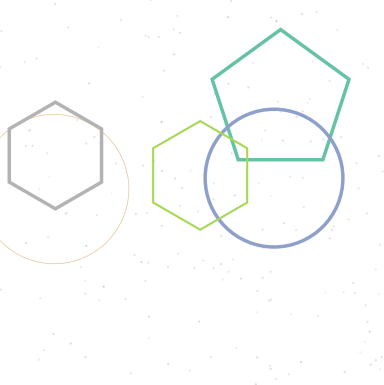[{"shape": "pentagon", "thickness": 2.5, "radius": 0.93, "center": [0.729, 0.736]}, {"shape": "circle", "thickness": 2.5, "radius": 0.89, "center": [0.712, 0.537]}, {"shape": "hexagon", "thickness": 1.5, "radius": 0.71, "center": [0.52, 0.544]}, {"shape": "circle", "thickness": 0.5, "radius": 0.97, "center": [0.141, 0.509]}, {"shape": "hexagon", "thickness": 2.5, "radius": 0.69, "center": [0.144, 0.596]}]